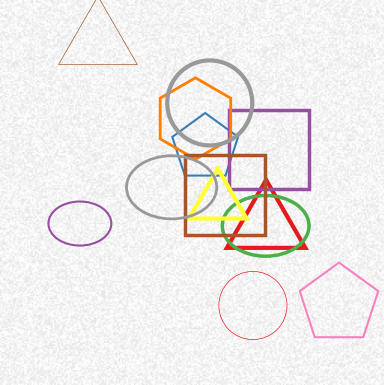[{"shape": "triangle", "thickness": 3, "radius": 0.59, "center": [0.691, 0.415]}, {"shape": "circle", "thickness": 0.5, "radius": 0.44, "center": [0.657, 0.206]}, {"shape": "pentagon", "thickness": 1.5, "radius": 0.45, "center": [0.533, 0.617]}, {"shape": "oval", "thickness": 2.5, "radius": 0.56, "center": [0.69, 0.413]}, {"shape": "oval", "thickness": 1.5, "radius": 0.41, "center": [0.208, 0.419]}, {"shape": "square", "thickness": 2.5, "radius": 0.51, "center": [0.699, 0.613]}, {"shape": "hexagon", "thickness": 2, "radius": 0.53, "center": [0.508, 0.692]}, {"shape": "triangle", "thickness": 3, "radius": 0.43, "center": [0.566, 0.476]}, {"shape": "triangle", "thickness": 0.5, "radius": 0.59, "center": [0.254, 0.891]}, {"shape": "square", "thickness": 2.5, "radius": 0.52, "center": [0.584, 0.494]}, {"shape": "pentagon", "thickness": 1.5, "radius": 0.54, "center": [0.881, 0.211]}, {"shape": "oval", "thickness": 2, "radius": 0.59, "center": [0.446, 0.513]}, {"shape": "circle", "thickness": 3, "radius": 0.55, "center": [0.545, 0.733]}]